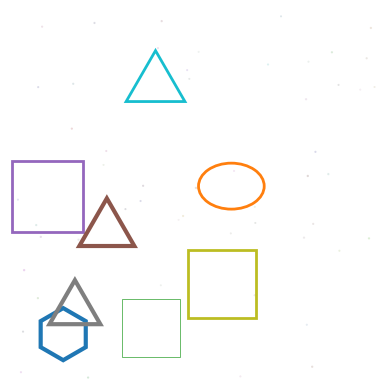[{"shape": "hexagon", "thickness": 3, "radius": 0.34, "center": [0.164, 0.132]}, {"shape": "oval", "thickness": 2, "radius": 0.43, "center": [0.601, 0.517]}, {"shape": "square", "thickness": 0.5, "radius": 0.38, "center": [0.392, 0.149]}, {"shape": "square", "thickness": 2, "radius": 0.46, "center": [0.123, 0.49]}, {"shape": "triangle", "thickness": 3, "radius": 0.41, "center": [0.278, 0.402]}, {"shape": "triangle", "thickness": 3, "radius": 0.38, "center": [0.195, 0.196]}, {"shape": "square", "thickness": 2, "radius": 0.44, "center": [0.576, 0.262]}, {"shape": "triangle", "thickness": 2, "radius": 0.44, "center": [0.404, 0.78]}]